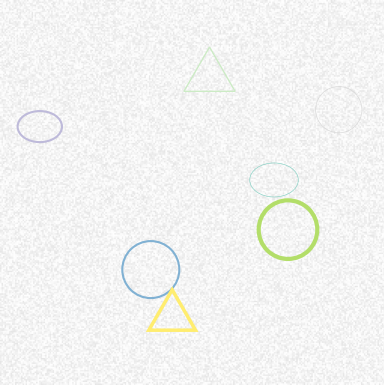[{"shape": "oval", "thickness": 0.5, "radius": 0.32, "center": [0.712, 0.533]}, {"shape": "oval", "thickness": 1.5, "radius": 0.29, "center": [0.103, 0.671]}, {"shape": "circle", "thickness": 1.5, "radius": 0.37, "center": [0.392, 0.3]}, {"shape": "circle", "thickness": 3, "radius": 0.38, "center": [0.748, 0.404]}, {"shape": "circle", "thickness": 0.5, "radius": 0.3, "center": [0.88, 0.715]}, {"shape": "triangle", "thickness": 1, "radius": 0.38, "center": [0.544, 0.801]}, {"shape": "triangle", "thickness": 2.5, "radius": 0.35, "center": [0.447, 0.177]}]